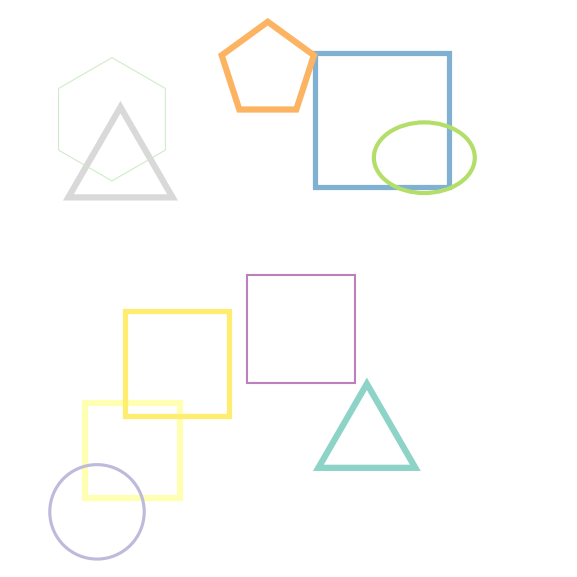[{"shape": "triangle", "thickness": 3, "radius": 0.48, "center": [0.635, 0.238]}, {"shape": "square", "thickness": 3, "radius": 0.41, "center": [0.23, 0.219]}, {"shape": "circle", "thickness": 1.5, "radius": 0.41, "center": [0.168, 0.113]}, {"shape": "square", "thickness": 2.5, "radius": 0.58, "center": [0.661, 0.792]}, {"shape": "pentagon", "thickness": 3, "radius": 0.42, "center": [0.464, 0.877]}, {"shape": "oval", "thickness": 2, "radius": 0.44, "center": [0.735, 0.726]}, {"shape": "triangle", "thickness": 3, "radius": 0.52, "center": [0.209, 0.709]}, {"shape": "square", "thickness": 1, "radius": 0.47, "center": [0.521, 0.43]}, {"shape": "hexagon", "thickness": 0.5, "radius": 0.53, "center": [0.194, 0.793]}, {"shape": "square", "thickness": 2.5, "radius": 0.45, "center": [0.306, 0.37]}]